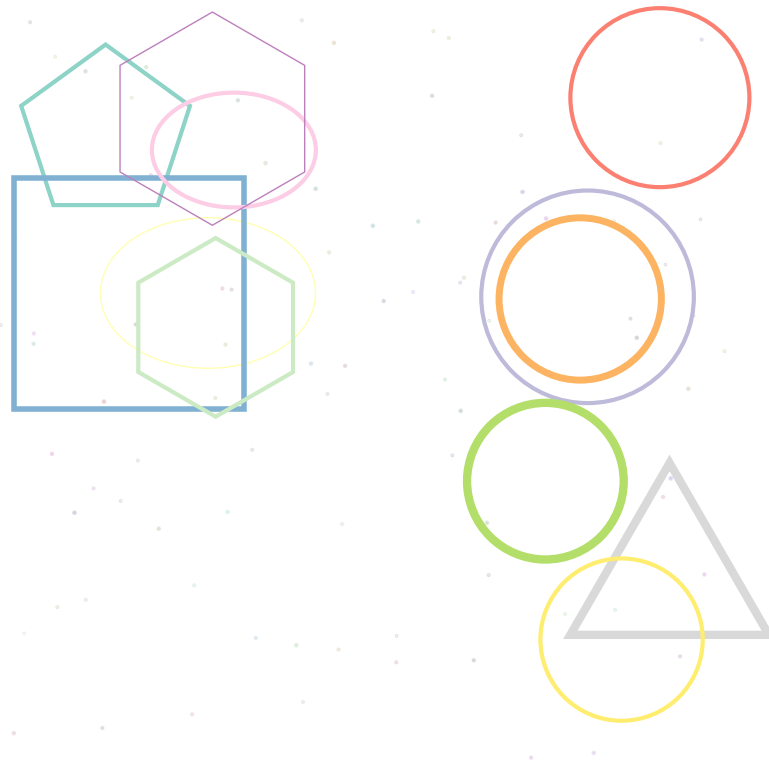[{"shape": "pentagon", "thickness": 1.5, "radius": 0.58, "center": [0.137, 0.827]}, {"shape": "oval", "thickness": 0.5, "radius": 0.7, "center": [0.27, 0.619]}, {"shape": "circle", "thickness": 1.5, "radius": 0.69, "center": [0.763, 0.615]}, {"shape": "circle", "thickness": 1.5, "radius": 0.58, "center": [0.857, 0.873]}, {"shape": "square", "thickness": 2, "radius": 0.75, "center": [0.167, 0.619]}, {"shape": "circle", "thickness": 2.5, "radius": 0.53, "center": [0.754, 0.612]}, {"shape": "circle", "thickness": 3, "radius": 0.51, "center": [0.708, 0.375]}, {"shape": "oval", "thickness": 1.5, "radius": 0.53, "center": [0.304, 0.805]}, {"shape": "triangle", "thickness": 3, "radius": 0.74, "center": [0.87, 0.25]}, {"shape": "hexagon", "thickness": 0.5, "radius": 0.69, "center": [0.276, 0.846]}, {"shape": "hexagon", "thickness": 1.5, "radius": 0.58, "center": [0.28, 0.575]}, {"shape": "circle", "thickness": 1.5, "radius": 0.53, "center": [0.807, 0.169]}]